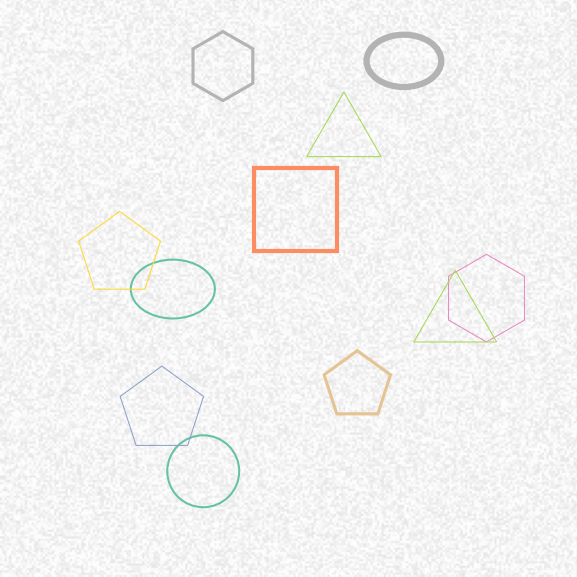[{"shape": "circle", "thickness": 1, "radius": 0.31, "center": [0.352, 0.183]}, {"shape": "oval", "thickness": 1, "radius": 0.36, "center": [0.299, 0.499]}, {"shape": "square", "thickness": 2, "radius": 0.36, "center": [0.512, 0.637]}, {"shape": "pentagon", "thickness": 0.5, "radius": 0.38, "center": [0.28, 0.289]}, {"shape": "hexagon", "thickness": 0.5, "radius": 0.38, "center": [0.842, 0.483]}, {"shape": "triangle", "thickness": 0.5, "radius": 0.37, "center": [0.595, 0.765]}, {"shape": "triangle", "thickness": 0.5, "radius": 0.41, "center": [0.788, 0.448]}, {"shape": "pentagon", "thickness": 0.5, "radius": 0.37, "center": [0.207, 0.559]}, {"shape": "pentagon", "thickness": 1.5, "radius": 0.3, "center": [0.619, 0.331]}, {"shape": "hexagon", "thickness": 1.5, "radius": 0.3, "center": [0.386, 0.885]}, {"shape": "oval", "thickness": 3, "radius": 0.32, "center": [0.699, 0.894]}]